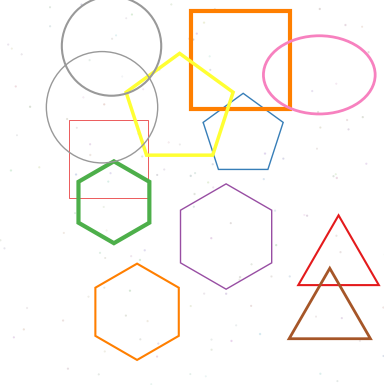[{"shape": "square", "thickness": 0.5, "radius": 0.51, "center": [0.282, 0.588]}, {"shape": "triangle", "thickness": 1.5, "radius": 0.6, "center": [0.879, 0.32]}, {"shape": "pentagon", "thickness": 1, "radius": 0.55, "center": [0.632, 0.648]}, {"shape": "hexagon", "thickness": 3, "radius": 0.53, "center": [0.296, 0.475]}, {"shape": "hexagon", "thickness": 1, "radius": 0.68, "center": [0.587, 0.386]}, {"shape": "hexagon", "thickness": 1.5, "radius": 0.63, "center": [0.356, 0.19]}, {"shape": "square", "thickness": 3, "radius": 0.64, "center": [0.624, 0.844]}, {"shape": "pentagon", "thickness": 2.5, "radius": 0.73, "center": [0.467, 0.715]}, {"shape": "triangle", "thickness": 2, "radius": 0.61, "center": [0.857, 0.181]}, {"shape": "oval", "thickness": 2, "radius": 0.73, "center": [0.829, 0.806]}, {"shape": "circle", "thickness": 1.5, "radius": 0.65, "center": [0.29, 0.88]}, {"shape": "circle", "thickness": 1, "radius": 0.72, "center": [0.265, 0.721]}]